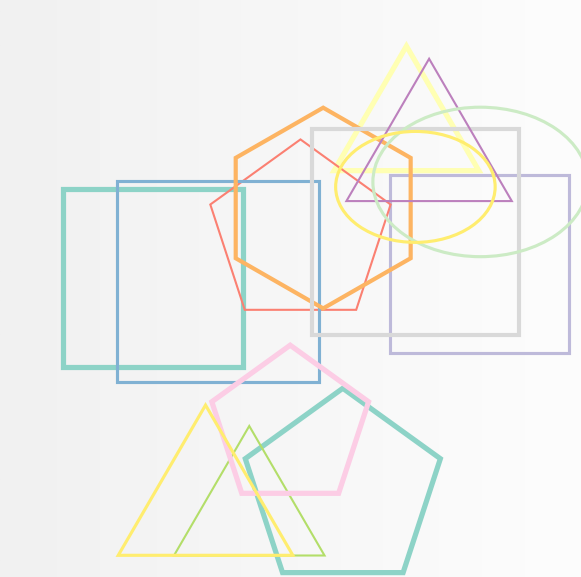[{"shape": "pentagon", "thickness": 2.5, "radius": 0.88, "center": [0.59, 0.15]}, {"shape": "square", "thickness": 2.5, "radius": 0.77, "center": [0.263, 0.518]}, {"shape": "triangle", "thickness": 2.5, "radius": 0.72, "center": [0.699, 0.776]}, {"shape": "square", "thickness": 1.5, "radius": 0.77, "center": [0.825, 0.542]}, {"shape": "pentagon", "thickness": 1, "radius": 0.82, "center": [0.517, 0.595]}, {"shape": "square", "thickness": 1.5, "radius": 0.87, "center": [0.375, 0.511]}, {"shape": "hexagon", "thickness": 2, "radius": 0.87, "center": [0.556, 0.639]}, {"shape": "triangle", "thickness": 1, "radius": 0.75, "center": [0.429, 0.112]}, {"shape": "pentagon", "thickness": 2.5, "radius": 0.71, "center": [0.499, 0.26]}, {"shape": "square", "thickness": 2, "radius": 0.89, "center": [0.714, 0.598]}, {"shape": "triangle", "thickness": 1, "radius": 0.82, "center": [0.738, 0.733]}, {"shape": "oval", "thickness": 1.5, "radius": 0.92, "center": [0.826, 0.684]}, {"shape": "oval", "thickness": 1.5, "radius": 0.69, "center": [0.715, 0.675]}, {"shape": "triangle", "thickness": 1.5, "radius": 0.87, "center": [0.354, 0.124]}]